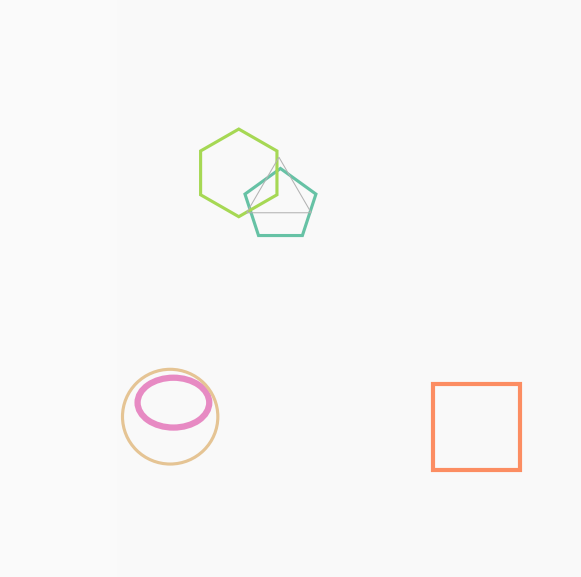[{"shape": "pentagon", "thickness": 1.5, "radius": 0.32, "center": [0.483, 0.643]}, {"shape": "square", "thickness": 2, "radius": 0.37, "center": [0.82, 0.26]}, {"shape": "oval", "thickness": 3, "radius": 0.31, "center": [0.298, 0.302]}, {"shape": "hexagon", "thickness": 1.5, "radius": 0.38, "center": [0.411, 0.7]}, {"shape": "circle", "thickness": 1.5, "radius": 0.41, "center": [0.293, 0.278]}, {"shape": "triangle", "thickness": 0.5, "radius": 0.32, "center": [0.48, 0.663]}]